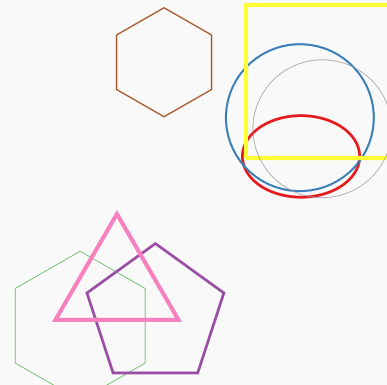[{"shape": "oval", "thickness": 2, "radius": 0.76, "center": [0.777, 0.594]}, {"shape": "circle", "thickness": 1.5, "radius": 0.95, "center": [0.774, 0.694]}, {"shape": "hexagon", "thickness": 0.5, "radius": 0.97, "center": [0.207, 0.154]}, {"shape": "pentagon", "thickness": 2, "radius": 0.93, "center": [0.401, 0.182]}, {"shape": "square", "thickness": 3, "radius": 0.99, "center": [0.832, 0.789]}, {"shape": "hexagon", "thickness": 1, "radius": 0.71, "center": [0.423, 0.838]}, {"shape": "triangle", "thickness": 3, "radius": 0.92, "center": [0.302, 0.261]}, {"shape": "circle", "thickness": 0.5, "radius": 0.9, "center": [0.832, 0.666]}]